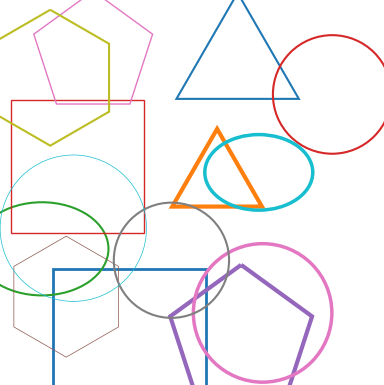[{"shape": "square", "thickness": 2, "radius": 1.0, "center": [0.337, 0.101]}, {"shape": "triangle", "thickness": 1.5, "radius": 0.92, "center": [0.617, 0.835]}, {"shape": "triangle", "thickness": 3, "radius": 0.67, "center": [0.564, 0.531]}, {"shape": "oval", "thickness": 1.5, "radius": 0.86, "center": [0.109, 0.354]}, {"shape": "square", "thickness": 1, "radius": 0.87, "center": [0.202, 0.567]}, {"shape": "circle", "thickness": 1.5, "radius": 0.77, "center": [0.863, 0.755]}, {"shape": "pentagon", "thickness": 3, "radius": 0.97, "center": [0.626, 0.118]}, {"shape": "hexagon", "thickness": 0.5, "radius": 0.79, "center": [0.172, 0.229]}, {"shape": "circle", "thickness": 2.5, "radius": 0.9, "center": [0.682, 0.187]}, {"shape": "pentagon", "thickness": 1, "radius": 0.81, "center": [0.242, 0.861]}, {"shape": "circle", "thickness": 1.5, "radius": 0.75, "center": [0.445, 0.324]}, {"shape": "hexagon", "thickness": 1.5, "radius": 0.88, "center": [0.13, 0.798]}, {"shape": "oval", "thickness": 2.5, "radius": 0.7, "center": [0.672, 0.552]}, {"shape": "circle", "thickness": 0.5, "radius": 0.95, "center": [0.19, 0.407]}]